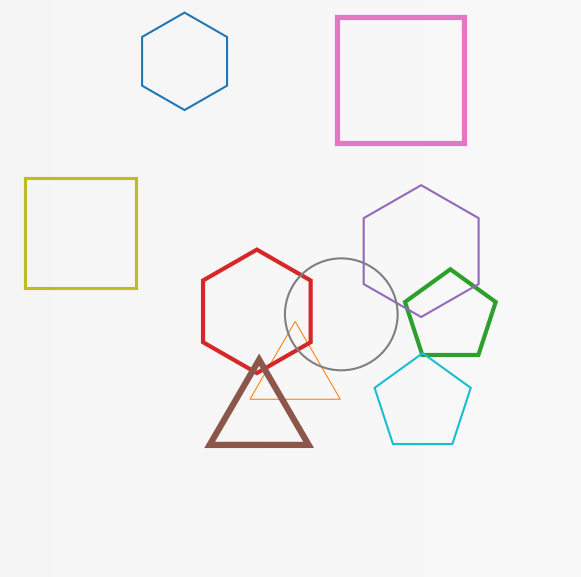[{"shape": "hexagon", "thickness": 1, "radius": 0.42, "center": [0.318, 0.893]}, {"shape": "triangle", "thickness": 0.5, "radius": 0.45, "center": [0.508, 0.353]}, {"shape": "pentagon", "thickness": 2, "radius": 0.41, "center": [0.775, 0.451]}, {"shape": "hexagon", "thickness": 2, "radius": 0.53, "center": [0.442, 0.46]}, {"shape": "hexagon", "thickness": 1, "radius": 0.57, "center": [0.725, 0.564]}, {"shape": "triangle", "thickness": 3, "radius": 0.49, "center": [0.446, 0.278]}, {"shape": "square", "thickness": 2.5, "radius": 0.55, "center": [0.69, 0.861]}, {"shape": "circle", "thickness": 1, "radius": 0.48, "center": [0.587, 0.455]}, {"shape": "square", "thickness": 1.5, "radius": 0.48, "center": [0.138, 0.596]}, {"shape": "pentagon", "thickness": 1, "radius": 0.43, "center": [0.727, 0.301]}]